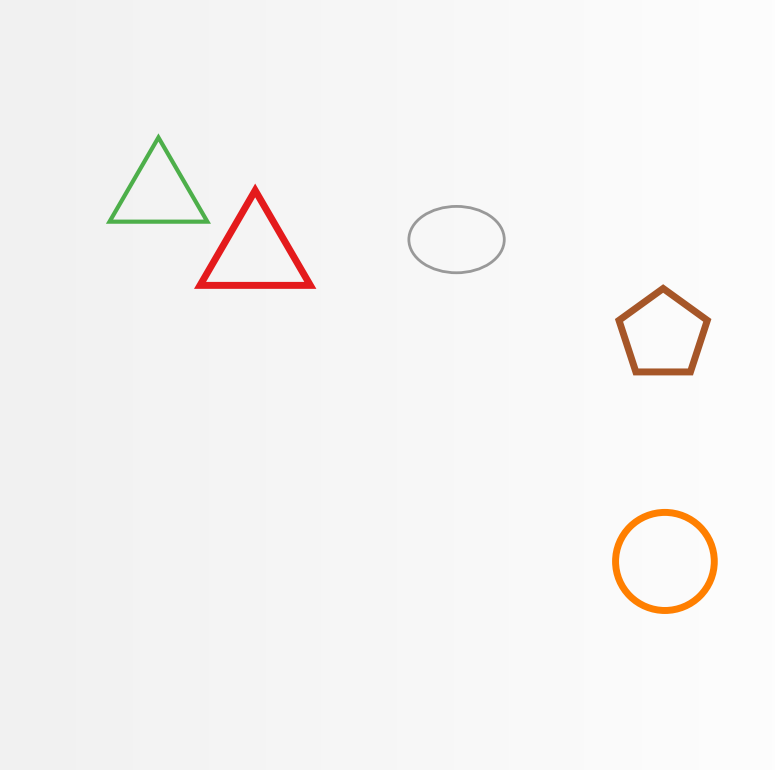[{"shape": "triangle", "thickness": 2.5, "radius": 0.41, "center": [0.329, 0.67]}, {"shape": "triangle", "thickness": 1.5, "radius": 0.36, "center": [0.204, 0.749]}, {"shape": "circle", "thickness": 2.5, "radius": 0.32, "center": [0.858, 0.271]}, {"shape": "pentagon", "thickness": 2.5, "radius": 0.3, "center": [0.856, 0.565]}, {"shape": "oval", "thickness": 1, "radius": 0.31, "center": [0.589, 0.689]}]